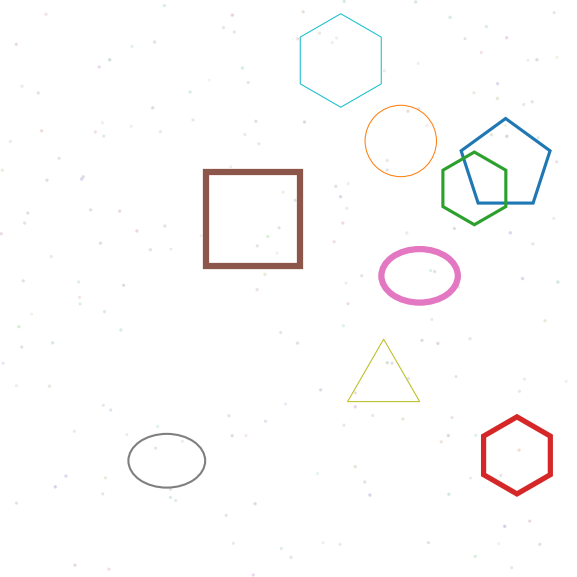[{"shape": "pentagon", "thickness": 1.5, "radius": 0.4, "center": [0.875, 0.713]}, {"shape": "circle", "thickness": 0.5, "radius": 0.31, "center": [0.694, 0.755]}, {"shape": "hexagon", "thickness": 1.5, "radius": 0.31, "center": [0.821, 0.673]}, {"shape": "hexagon", "thickness": 2.5, "radius": 0.33, "center": [0.895, 0.211]}, {"shape": "square", "thickness": 3, "radius": 0.41, "center": [0.438, 0.62]}, {"shape": "oval", "thickness": 3, "radius": 0.33, "center": [0.727, 0.522]}, {"shape": "oval", "thickness": 1, "radius": 0.33, "center": [0.289, 0.201]}, {"shape": "triangle", "thickness": 0.5, "radius": 0.36, "center": [0.664, 0.34]}, {"shape": "hexagon", "thickness": 0.5, "radius": 0.4, "center": [0.59, 0.894]}]